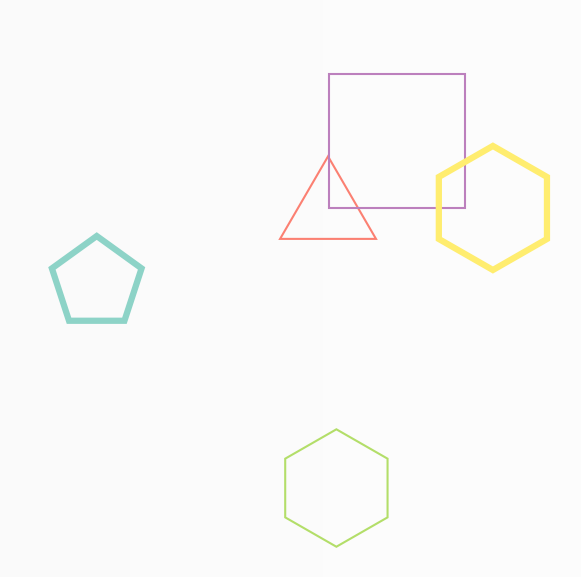[{"shape": "pentagon", "thickness": 3, "radius": 0.41, "center": [0.166, 0.509]}, {"shape": "triangle", "thickness": 1, "radius": 0.48, "center": [0.564, 0.633]}, {"shape": "hexagon", "thickness": 1, "radius": 0.51, "center": [0.579, 0.154]}, {"shape": "square", "thickness": 1, "radius": 0.58, "center": [0.683, 0.755]}, {"shape": "hexagon", "thickness": 3, "radius": 0.54, "center": [0.848, 0.639]}]